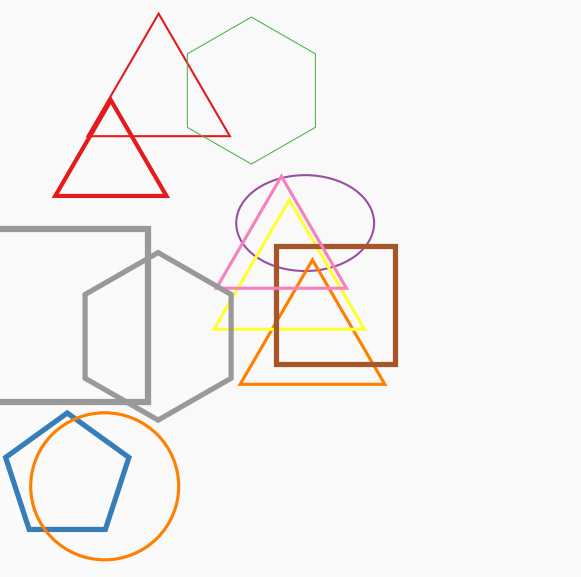[{"shape": "triangle", "thickness": 2, "radius": 0.55, "center": [0.191, 0.715]}, {"shape": "triangle", "thickness": 1, "radius": 0.71, "center": [0.273, 0.834]}, {"shape": "pentagon", "thickness": 2.5, "radius": 0.56, "center": [0.116, 0.173]}, {"shape": "hexagon", "thickness": 0.5, "radius": 0.64, "center": [0.432, 0.842]}, {"shape": "oval", "thickness": 1, "radius": 0.59, "center": [0.525, 0.613]}, {"shape": "triangle", "thickness": 1.5, "radius": 0.72, "center": [0.538, 0.406]}, {"shape": "circle", "thickness": 1.5, "radius": 0.64, "center": [0.18, 0.157]}, {"shape": "triangle", "thickness": 1.5, "radius": 0.75, "center": [0.498, 0.504]}, {"shape": "square", "thickness": 2.5, "radius": 0.51, "center": [0.577, 0.471]}, {"shape": "triangle", "thickness": 1.5, "radius": 0.65, "center": [0.484, 0.565]}, {"shape": "hexagon", "thickness": 2.5, "radius": 0.73, "center": [0.272, 0.417]}, {"shape": "square", "thickness": 3, "radius": 0.75, "center": [0.105, 0.453]}]